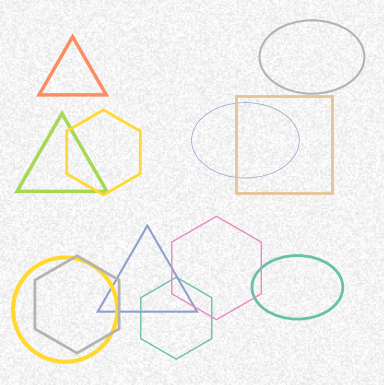[{"shape": "oval", "thickness": 2, "radius": 0.59, "center": [0.772, 0.254]}, {"shape": "hexagon", "thickness": 1, "radius": 0.53, "center": [0.458, 0.174]}, {"shape": "triangle", "thickness": 2.5, "radius": 0.5, "center": [0.189, 0.804]}, {"shape": "oval", "thickness": 0.5, "radius": 0.7, "center": [0.638, 0.636]}, {"shape": "triangle", "thickness": 1.5, "radius": 0.74, "center": [0.383, 0.265]}, {"shape": "hexagon", "thickness": 1, "radius": 0.67, "center": [0.562, 0.304]}, {"shape": "triangle", "thickness": 2.5, "radius": 0.67, "center": [0.161, 0.57]}, {"shape": "hexagon", "thickness": 2, "radius": 0.55, "center": [0.269, 0.604]}, {"shape": "circle", "thickness": 3, "radius": 0.68, "center": [0.169, 0.196]}, {"shape": "square", "thickness": 2, "radius": 0.62, "center": [0.737, 0.625]}, {"shape": "oval", "thickness": 1.5, "radius": 0.68, "center": [0.81, 0.852]}, {"shape": "hexagon", "thickness": 2, "radius": 0.63, "center": [0.2, 0.209]}]